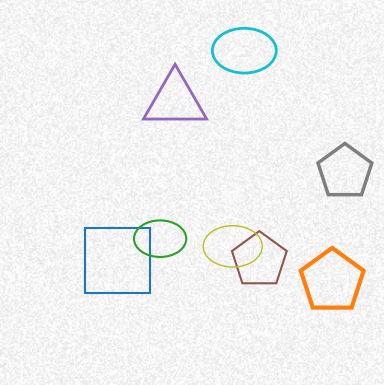[{"shape": "square", "thickness": 1.5, "radius": 0.42, "center": [0.306, 0.323]}, {"shape": "pentagon", "thickness": 3, "radius": 0.43, "center": [0.863, 0.27]}, {"shape": "oval", "thickness": 1.5, "radius": 0.34, "center": [0.416, 0.38]}, {"shape": "triangle", "thickness": 2, "radius": 0.47, "center": [0.455, 0.738]}, {"shape": "pentagon", "thickness": 1.5, "radius": 0.37, "center": [0.674, 0.325]}, {"shape": "pentagon", "thickness": 2.5, "radius": 0.37, "center": [0.896, 0.554]}, {"shape": "oval", "thickness": 1, "radius": 0.38, "center": [0.604, 0.36]}, {"shape": "oval", "thickness": 2, "radius": 0.42, "center": [0.635, 0.868]}]